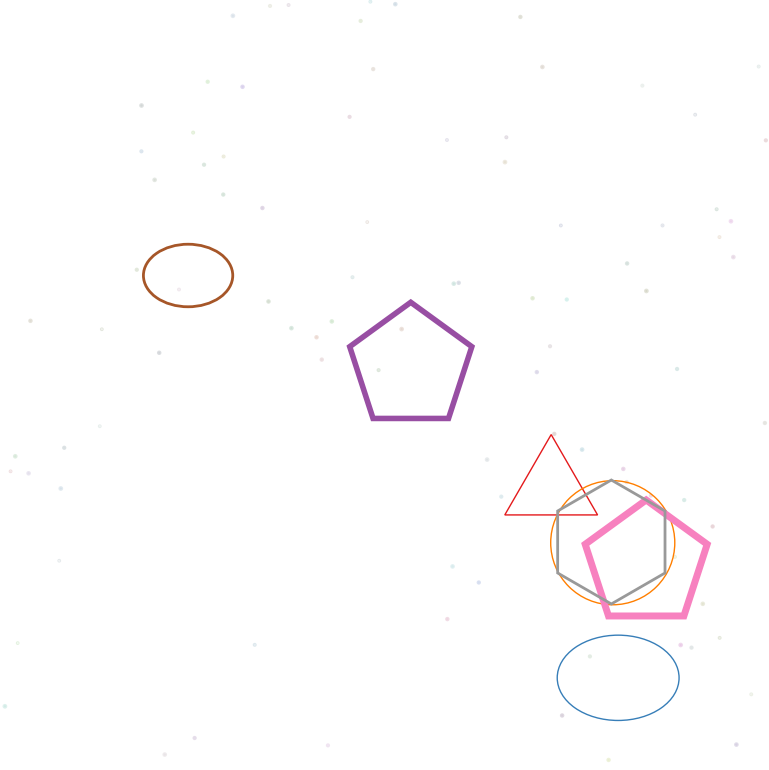[{"shape": "triangle", "thickness": 0.5, "radius": 0.35, "center": [0.716, 0.366]}, {"shape": "oval", "thickness": 0.5, "radius": 0.4, "center": [0.803, 0.12]}, {"shape": "pentagon", "thickness": 2, "radius": 0.42, "center": [0.533, 0.524]}, {"shape": "circle", "thickness": 0.5, "radius": 0.4, "center": [0.796, 0.295]}, {"shape": "oval", "thickness": 1, "radius": 0.29, "center": [0.244, 0.642]}, {"shape": "pentagon", "thickness": 2.5, "radius": 0.42, "center": [0.839, 0.267]}, {"shape": "hexagon", "thickness": 1, "radius": 0.4, "center": [0.794, 0.296]}]